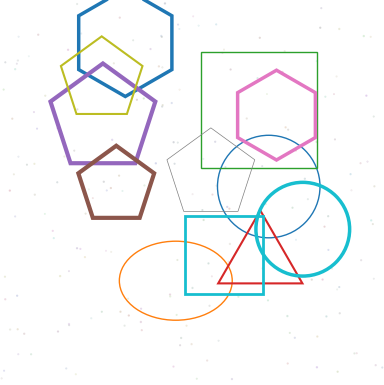[{"shape": "circle", "thickness": 1, "radius": 0.67, "center": [0.698, 0.515]}, {"shape": "hexagon", "thickness": 2.5, "radius": 0.7, "center": [0.325, 0.889]}, {"shape": "oval", "thickness": 1, "radius": 0.73, "center": [0.457, 0.271]}, {"shape": "square", "thickness": 1, "radius": 0.75, "center": [0.672, 0.715]}, {"shape": "triangle", "thickness": 1.5, "radius": 0.63, "center": [0.676, 0.327]}, {"shape": "pentagon", "thickness": 3, "radius": 0.72, "center": [0.267, 0.692]}, {"shape": "pentagon", "thickness": 3, "radius": 0.52, "center": [0.302, 0.518]}, {"shape": "hexagon", "thickness": 2.5, "radius": 0.58, "center": [0.718, 0.701]}, {"shape": "pentagon", "thickness": 0.5, "radius": 0.6, "center": [0.548, 0.548]}, {"shape": "pentagon", "thickness": 1.5, "radius": 0.56, "center": [0.264, 0.794]}, {"shape": "square", "thickness": 2, "radius": 0.51, "center": [0.581, 0.337]}, {"shape": "circle", "thickness": 2.5, "radius": 0.61, "center": [0.786, 0.405]}]